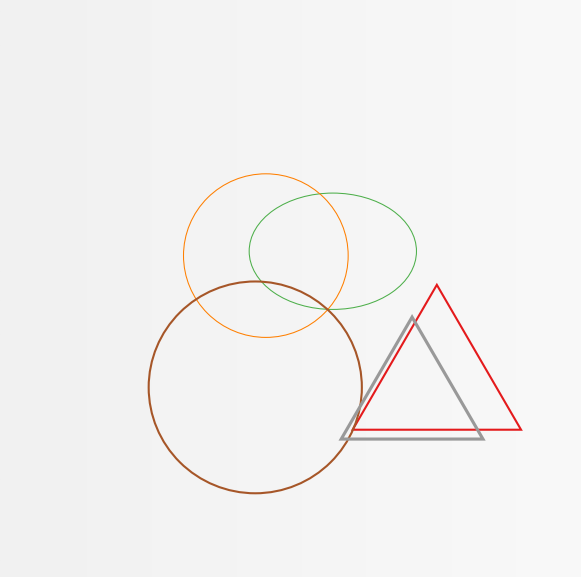[{"shape": "triangle", "thickness": 1, "radius": 0.84, "center": [0.752, 0.339]}, {"shape": "oval", "thickness": 0.5, "radius": 0.72, "center": [0.573, 0.564]}, {"shape": "circle", "thickness": 0.5, "radius": 0.71, "center": [0.457, 0.557]}, {"shape": "circle", "thickness": 1, "radius": 0.92, "center": [0.439, 0.328]}, {"shape": "triangle", "thickness": 1.5, "radius": 0.7, "center": [0.709, 0.309]}]